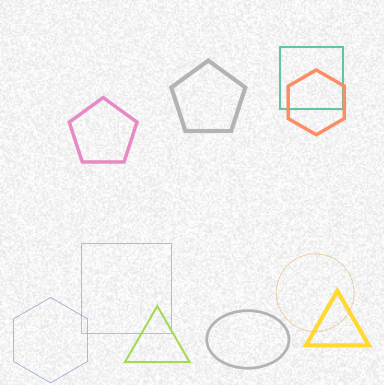[{"shape": "square", "thickness": 0.5, "radius": 0.59, "center": [0.327, 0.252]}, {"shape": "square", "thickness": 1.5, "radius": 0.41, "center": [0.81, 0.798]}, {"shape": "hexagon", "thickness": 2.5, "radius": 0.42, "center": [0.822, 0.734]}, {"shape": "hexagon", "thickness": 0.5, "radius": 0.55, "center": [0.131, 0.116]}, {"shape": "pentagon", "thickness": 2.5, "radius": 0.46, "center": [0.268, 0.654]}, {"shape": "triangle", "thickness": 1.5, "radius": 0.48, "center": [0.409, 0.108]}, {"shape": "triangle", "thickness": 3, "radius": 0.47, "center": [0.876, 0.15]}, {"shape": "circle", "thickness": 0.5, "radius": 0.5, "center": [0.819, 0.24]}, {"shape": "pentagon", "thickness": 3, "radius": 0.51, "center": [0.541, 0.742]}, {"shape": "oval", "thickness": 2, "radius": 0.53, "center": [0.644, 0.118]}]